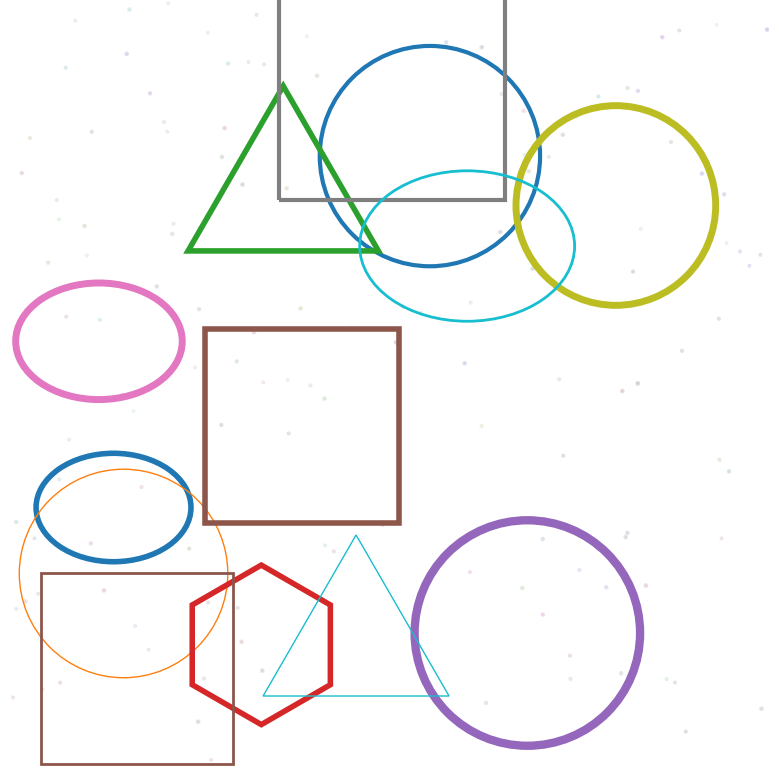[{"shape": "oval", "thickness": 2, "radius": 0.5, "center": [0.147, 0.341]}, {"shape": "circle", "thickness": 1.5, "radius": 0.72, "center": [0.558, 0.797]}, {"shape": "circle", "thickness": 0.5, "radius": 0.68, "center": [0.16, 0.255]}, {"shape": "triangle", "thickness": 2, "radius": 0.71, "center": [0.368, 0.745]}, {"shape": "hexagon", "thickness": 2, "radius": 0.52, "center": [0.339, 0.163]}, {"shape": "circle", "thickness": 3, "radius": 0.73, "center": [0.685, 0.178]}, {"shape": "square", "thickness": 1, "radius": 0.62, "center": [0.178, 0.132]}, {"shape": "square", "thickness": 2, "radius": 0.63, "center": [0.392, 0.447]}, {"shape": "oval", "thickness": 2.5, "radius": 0.54, "center": [0.129, 0.557]}, {"shape": "square", "thickness": 1.5, "radius": 0.73, "center": [0.509, 0.888]}, {"shape": "circle", "thickness": 2.5, "radius": 0.65, "center": [0.8, 0.733]}, {"shape": "oval", "thickness": 1, "radius": 0.7, "center": [0.607, 0.68]}, {"shape": "triangle", "thickness": 0.5, "radius": 0.7, "center": [0.462, 0.166]}]